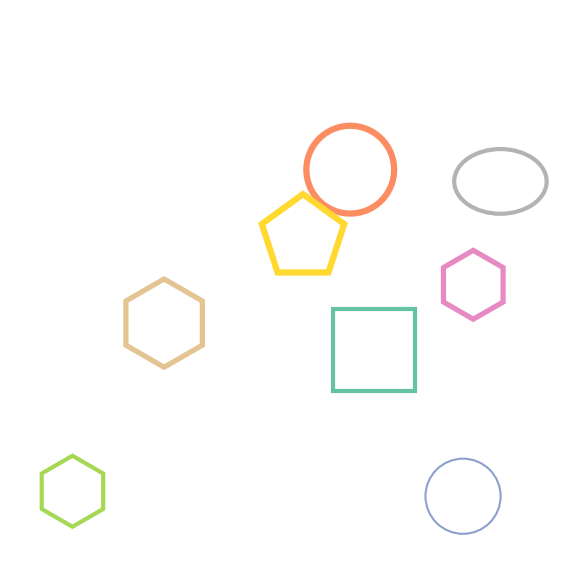[{"shape": "square", "thickness": 2, "radius": 0.35, "center": [0.648, 0.393]}, {"shape": "circle", "thickness": 3, "radius": 0.38, "center": [0.606, 0.705]}, {"shape": "circle", "thickness": 1, "radius": 0.33, "center": [0.802, 0.14]}, {"shape": "hexagon", "thickness": 2.5, "radius": 0.3, "center": [0.82, 0.506]}, {"shape": "hexagon", "thickness": 2, "radius": 0.31, "center": [0.125, 0.148]}, {"shape": "pentagon", "thickness": 3, "radius": 0.37, "center": [0.525, 0.588]}, {"shape": "hexagon", "thickness": 2.5, "radius": 0.38, "center": [0.284, 0.44]}, {"shape": "oval", "thickness": 2, "radius": 0.4, "center": [0.867, 0.685]}]